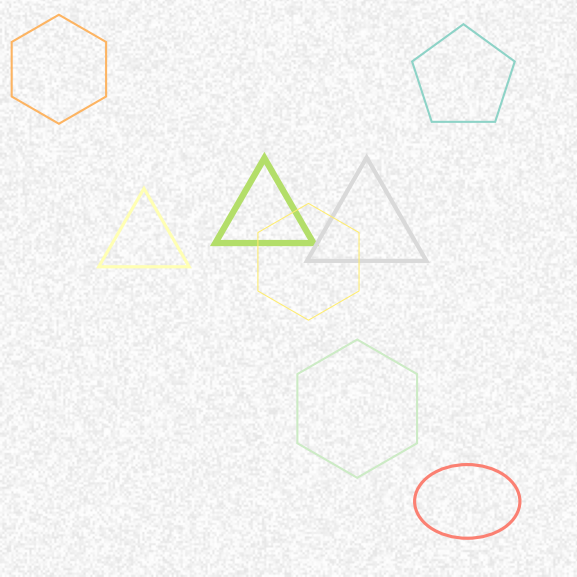[{"shape": "pentagon", "thickness": 1, "radius": 0.47, "center": [0.802, 0.864]}, {"shape": "triangle", "thickness": 1.5, "radius": 0.45, "center": [0.249, 0.582]}, {"shape": "oval", "thickness": 1.5, "radius": 0.46, "center": [0.809, 0.131]}, {"shape": "hexagon", "thickness": 1, "radius": 0.47, "center": [0.102, 0.879]}, {"shape": "triangle", "thickness": 3, "radius": 0.49, "center": [0.458, 0.627]}, {"shape": "triangle", "thickness": 2, "radius": 0.6, "center": [0.635, 0.607]}, {"shape": "hexagon", "thickness": 1, "radius": 0.6, "center": [0.619, 0.291]}, {"shape": "hexagon", "thickness": 0.5, "radius": 0.51, "center": [0.534, 0.546]}]